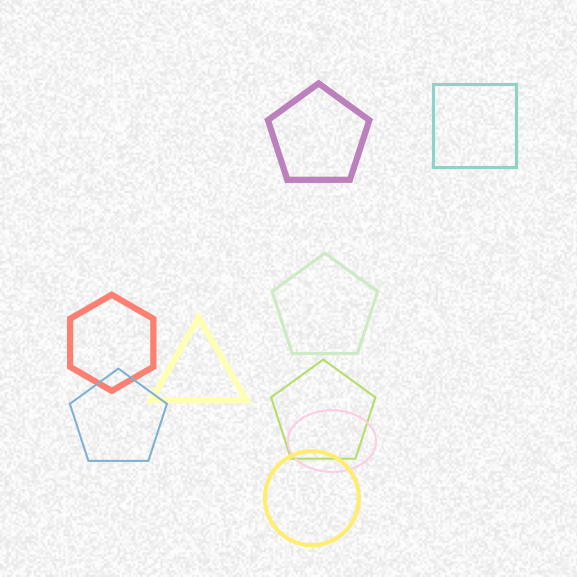[{"shape": "square", "thickness": 1.5, "radius": 0.36, "center": [0.822, 0.782]}, {"shape": "triangle", "thickness": 3, "radius": 0.48, "center": [0.344, 0.354]}, {"shape": "hexagon", "thickness": 3, "radius": 0.42, "center": [0.193, 0.406]}, {"shape": "pentagon", "thickness": 1, "radius": 0.44, "center": [0.205, 0.273]}, {"shape": "pentagon", "thickness": 1, "radius": 0.47, "center": [0.56, 0.282]}, {"shape": "oval", "thickness": 1, "radius": 0.38, "center": [0.575, 0.235]}, {"shape": "pentagon", "thickness": 3, "radius": 0.46, "center": [0.552, 0.762]}, {"shape": "pentagon", "thickness": 1.5, "radius": 0.48, "center": [0.563, 0.465]}, {"shape": "circle", "thickness": 2, "radius": 0.41, "center": [0.54, 0.137]}]